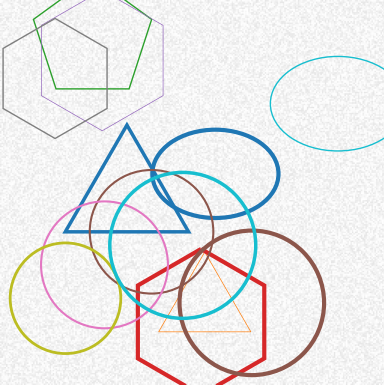[{"shape": "oval", "thickness": 3, "radius": 0.82, "center": [0.559, 0.548]}, {"shape": "triangle", "thickness": 2.5, "radius": 0.92, "center": [0.33, 0.49]}, {"shape": "triangle", "thickness": 0.5, "radius": 0.69, "center": [0.532, 0.207]}, {"shape": "pentagon", "thickness": 1, "radius": 0.81, "center": [0.24, 0.9]}, {"shape": "hexagon", "thickness": 3, "radius": 0.95, "center": [0.522, 0.164]}, {"shape": "hexagon", "thickness": 0.5, "radius": 0.91, "center": [0.265, 0.843]}, {"shape": "circle", "thickness": 1.5, "radius": 0.8, "center": [0.394, 0.398]}, {"shape": "circle", "thickness": 3, "radius": 0.94, "center": [0.654, 0.213]}, {"shape": "circle", "thickness": 1.5, "radius": 0.82, "center": [0.271, 0.312]}, {"shape": "hexagon", "thickness": 1, "radius": 0.78, "center": [0.143, 0.796]}, {"shape": "circle", "thickness": 2, "radius": 0.72, "center": [0.17, 0.225]}, {"shape": "circle", "thickness": 2.5, "radius": 0.95, "center": [0.475, 0.363]}, {"shape": "oval", "thickness": 1, "radius": 0.88, "center": [0.878, 0.731]}]